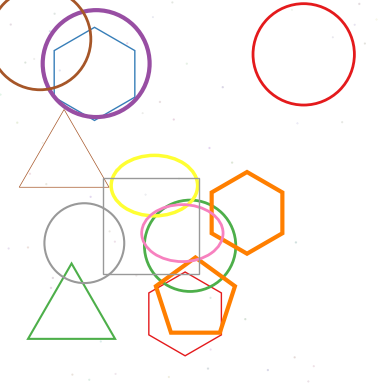[{"shape": "hexagon", "thickness": 1, "radius": 0.54, "center": [0.481, 0.185]}, {"shape": "circle", "thickness": 2, "radius": 0.66, "center": [0.789, 0.859]}, {"shape": "hexagon", "thickness": 1, "radius": 0.6, "center": [0.245, 0.808]}, {"shape": "circle", "thickness": 2, "radius": 0.59, "center": [0.494, 0.362]}, {"shape": "triangle", "thickness": 1.5, "radius": 0.65, "center": [0.186, 0.185]}, {"shape": "circle", "thickness": 3, "radius": 0.69, "center": [0.25, 0.835]}, {"shape": "pentagon", "thickness": 3, "radius": 0.54, "center": [0.508, 0.223]}, {"shape": "hexagon", "thickness": 3, "radius": 0.53, "center": [0.642, 0.447]}, {"shape": "oval", "thickness": 2.5, "radius": 0.56, "center": [0.401, 0.518]}, {"shape": "triangle", "thickness": 0.5, "radius": 0.67, "center": [0.167, 0.581]}, {"shape": "circle", "thickness": 2, "radius": 0.66, "center": [0.104, 0.899]}, {"shape": "oval", "thickness": 2, "radius": 0.53, "center": [0.474, 0.395]}, {"shape": "square", "thickness": 1, "radius": 0.62, "center": [0.393, 0.414]}, {"shape": "circle", "thickness": 1.5, "radius": 0.52, "center": [0.219, 0.368]}]